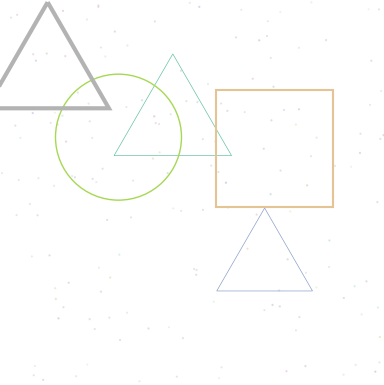[{"shape": "triangle", "thickness": 0.5, "radius": 0.88, "center": [0.449, 0.684]}, {"shape": "triangle", "thickness": 0.5, "radius": 0.72, "center": [0.687, 0.316]}, {"shape": "circle", "thickness": 1, "radius": 0.82, "center": [0.308, 0.644]}, {"shape": "square", "thickness": 1.5, "radius": 0.76, "center": [0.712, 0.614]}, {"shape": "triangle", "thickness": 3, "radius": 0.92, "center": [0.124, 0.811]}]